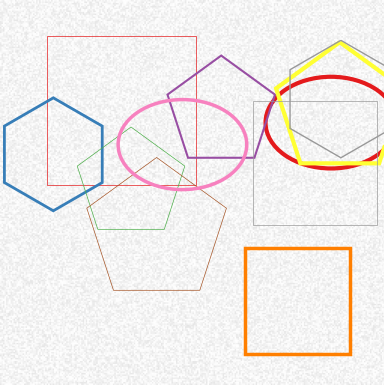[{"shape": "oval", "thickness": 3, "radius": 0.85, "center": [0.86, 0.682]}, {"shape": "square", "thickness": 0.5, "radius": 0.97, "center": [0.316, 0.713]}, {"shape": "hexagon", "thickness": 2, "radius": 0.73, "center": [0.138, 0.599]}, {"shape": "pentagon", "thickness": 0.5, "radius": 0.73, "center": [0.34, 0.523]}, {"shape": "pentagon", "thickness": 1.5, "radius": 0.73, "center": [0.575, 0.709]}, {"shape": "square", "thickness": 2.5, "radius": 0.69, "center": [0.773, 0.219]}, {"shape": "pentagon", "thickness": 3, "radius": 0.87, "center": [0.882, 0.717]}, {"shape": "pentagon", "thickness": 0.5, "radius": 0.95, "center": [0.407, 0.4]}, {"shape": "oval", "thickness": 2.5, "radius": 0.84, "center": [0.474, 0.624]}, {"shape": "hexagon", "thickness": 1, "radius": 0.76, "center": [0.885, 0.743]}, {"shape": "square", "thickness": 0.5, "radius": 0.81, "center": [0.818, 0.577]}]